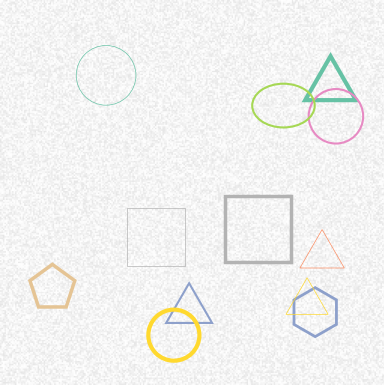[{"shape": "triangle", "thickness": 3, "radius": 0.38, "center": [0.859, 0.778]}, {"shape": "circle", "thickness": 0.5, "radius": 0.39, "center": [0.276, 0.804]}, {"shape": "triangle", "thickness": 0.5, "radius": 0.33, "center": [0.837, 0.337]}, {"shape": "hexagon", "thickness": 2, "radius": 0.32, "center": [0.819, 0.189]}, {"shape": "triangle", "thickness": 1.5, "radius": 0.34, "center": [0.491, 0.196]}, {"shape": "circle", "thickness": 1.5, "radius": 0.35, "center": [0.873, 0.698]}, {"shape": "oval", "thickness": 1.5, "radius": 0.41, "center": [0.736, 0.726]}, {"shape": "triangle", "thickness": 0.5, "radius": 0.32, "center": [0.798, 0.215]}, {"shape": "circle", "thickness": 3, "radius": 0.33, "center": [0.452, 0.129]}, {"shape": "pentagon", "thickness": 2.5, "radius": 0.31, "center": [0.136, 0.252]}, {"shape": "square", "thickness": 2.5, "radius": 0.42, "center": [0.67, 0.405]}, {"shape": "square", "thickness": 0.5, "radius": 0.38, "center": [0.406, 0.383]}]